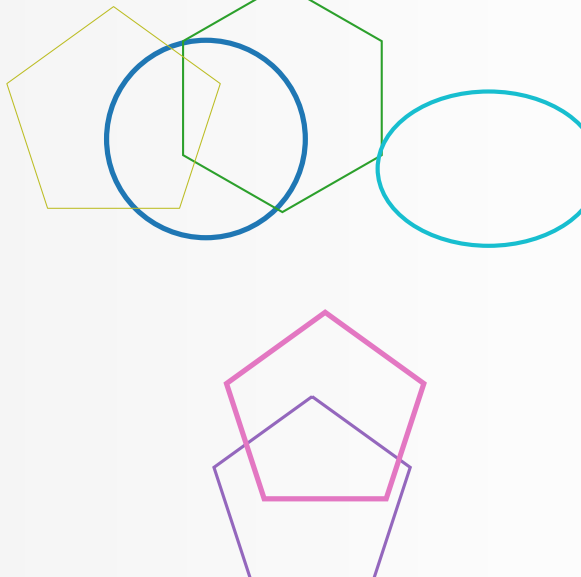[{"shape": "circle", "thickness": 2.5, "radius": 0.85, "center": [0.354, 0.758]}, {"shape": "hexagon", "thickness": 1, "radius": 0.99, "center": [0.486, 0.829]}, {"shape": "pentagon", "thickness": 1.5, "radius": 0.89, "center": [0.537, 0.135]}, {"shape": "pentagon", "thickness": 2.5, "radius": 0.89, "center": [0.559, 0.28]}, {"shape": "pentagon", "thickness": 0.5, "radius": 0.97, "center": [0.195, 0.795]}, {"shape": "oval", "thickness": 2, "radius": 0.95, "center": [0.841, 0.707]}]